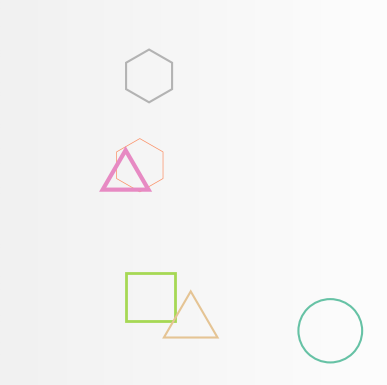[{"shape": "circle", "thickness": 1.5, "radius": 0.41, "center": [0.852, 0.141]}, {"shape": "hexagon", "thickness": 0.5, "radius": 0.35, "center": [0.361, 0.571]}, {"shape": "triangle", "thickness": 3, "radius": 0.34, "center": [0.324, 0.542]}, {"shape": "square", "thickness": 2, "radius": 0.31, "center": [0.388, 0.229]}, {"shape": "triangle", "thickness": 1.5, "radius": 0.4, "center": [0.492, 0.163]}, {"shape": "hexagon", "thickness": 1.5, "radius": 0.34, "center": [0.385, 0.803]}]